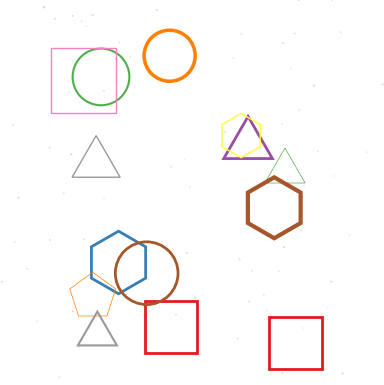[{"shape": "square", "thickness": 2, "radius": 0.34, "center": [0.768, 0.109]}, {"shape": "square", "thickness": 2, "radius": 0.34, "center": [0.444, 0.151]}, {"shape": "hexagon", "thickness": 2, "radius": 0.41, "center": [0.308, 0.318]}, {"shape": "triangle", "thickness": 0.5, "radius": 0.3, "center": [0.74, 0.555]}, {"shape": "circle", "thickness": 1.5, "radius": 0.37, "center": [0.262, 0.8]}, {"shape": "triangle", "thickness": 2, "radius": 0.36, "center": [0.644, 0.625]}, {"shape": "circle", "thickness": 2.5, "radius": 0.33, "center": [0.441, 0.855]}, {"shape": "pentagon", "thickness": 0.5, "radius": 0.31, "center": [0.241, 0.23]}, {"shape": "hexagon", "thickness": 1, "radius": 0.29, "center": [0.626, 0.648]}, {"shape": "hexagon", "thickness": 3, "radius": 0.4, "center": [0.712, 0.46]}, {"shape": "circle", "thickness": 2, "radius": 0.41, "center": [0.381, 0.29]}, {"shape": "square", "thickness": 1, "radius": 0.42, "center": [0.217, 0.79]}, {"shape": "triangle", "thickness": 1, "radius": 0.36, "center": [0.25, 0.576]}, {"shape": "triangle", "thickness": 1.5, "radius": 0.29, "center": [0.253, 0.132]}]